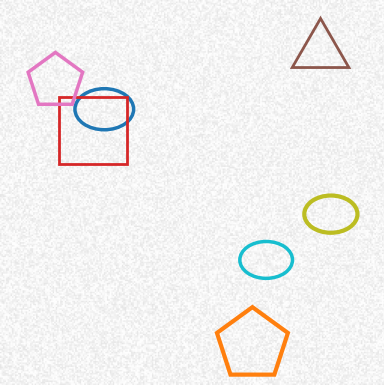[{"shape": "oval", "thickness": 2.5, "radius": 0.38, "center": [0.271, 0.716]}, {"shape": "pentagon", "thickness": 3, "radius": 0.48, "center": [0.656, 0.105]}, {"shape": "square", "thickness": 2, "radius": 0.44, "center": [0.242, 0.661]}, {"shape": "triangle", "thickness": 2, "radius": 0.42, "center": [0.833, 0.867]}, {"shape": "pentagon", "thickness": 2.5, "radius": 0.37, "center": [0.144, 0.789]}, {"shape": "oval", "thickness": 3, "radius": 0.35, "center": [0.859, 0.444]}, {"shape": "oval", "thickness": 2.5, "radius": 0.34, "center": [0.691, 0.325]}]